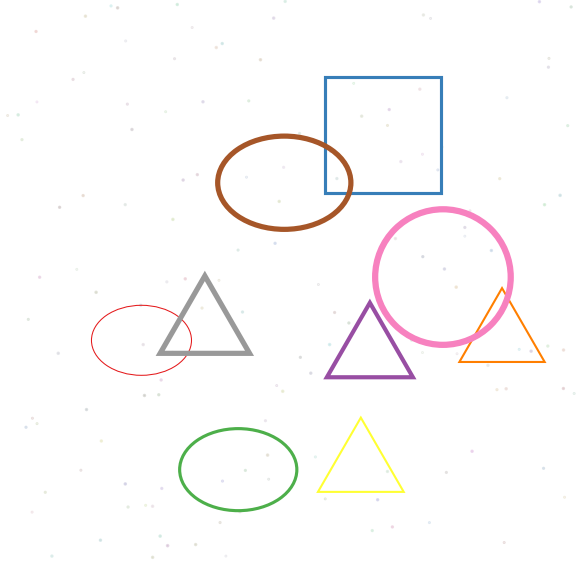[{"shape": "oval", "thickness": 0.5, "radius": 0.43, "center": [0.245, 0.41]}, {"shape": "square", "thickness": 1.5, "radius": 0.5, "center": [0.664, 0.766]}, {"shape": "oval", "thickness": 1.5, "radius": 0.51, "center": [0.413, 0.186]}, {"shape": "triangle", "thickness": 2, "radius": 0.43, "center": [0.64, 0.389]}, {"shape": "triangle", "thickness": 1, "radius": 0.43, "center": [0.869, 0.415]}, {"shape": "triangle", "thickness": 1, "radius": 0.43, "center": [0.625, 0.19]}, {"shape": "oval", "thickness": 2.5, "radius": 0.58, "center": [0.492, 0.683]}, {"shape": "circle", "thickness": 3, "radius": 0.59, "center": [0.767, 0.519]}, {"shape": "triangle", "thickness": 2.5, "radius": 0.45, "center": [0.355, 0.432]}]